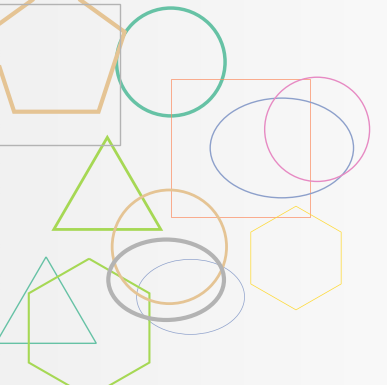[{"shape": "triangle", "thickness": 1, "radius": 0.75, "center": [0.119, 0.183]}, {"shape": "circle", "thickness": 2.5, "radius": 0.7, "center": [0.441, 0.839]}, {"shape": "square", "thickness": 0.5, "radius": 0.9, "center": [0.619, 0.615]}, {"shape": "oval", "thickness": 1, "radius": 0.92, "center": [0.727, 0.616]}, {"shape": "oval", "thickness": 0.5, "radius": 0.7, "center": [0.492, 0.229]}, {"shape": "circle", "thickness": 1, "radius": 0.68, "center": [0.818, 0.664]}, {"shape": "triangle", "thickness": 2, "radius": 0.8, "center": [0.277, 0.484]}, {"shape": "hexagon", "thickness": 1.5, "radius": 0.9, "center": [0.23, 0.148]}, {"shape": "hexagon", "thickness": 0.5, "radius": 0.67, "center": [0.764, 0.33]}, {"shape": "pentagon", "thickness": 3, "radius": 0.93, "center": [0.145, 0.86]}, {"shape": "circle", "thickness": 2, "radius": 0.74, "center": [0.437, 0.359]}, {"shape": "oval", "thickness": 3, "radius": 0.75, "center": [0.429, 0.273]}, {"shape": "square", "thickness": 1, "radius": 0.92, "center": [0.125, 0.806]}]